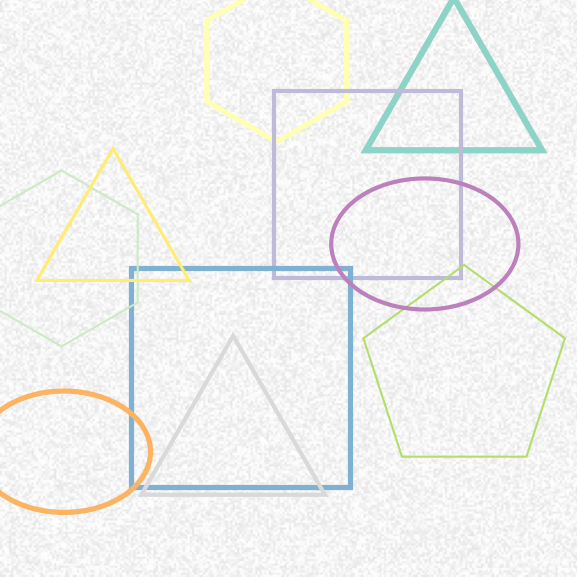[{"shape": "triangle", "thickness": 3, "radius": 0.88, "center": [0.786, 0.827]}, {"shape": "hexagon", "thickness": 2.5, "radius": 0.7, "center": [0.479, 0.893]}, {"shape": "square", "thickness": 2, "radius": 0.81, "center": [0.636, 0.68]}, {"shape": "square", "thickness": 2.5, "radius": 0.95, "center": [0.417, 0.345]}, {"shape": "oval", "thickness": 2.5, "radius": 0.75, "center": [0.111, 0.217]}, {"shape": "pentagon", "thickness": 1, "radius": 0.92, "center": [0.804, 0.357]}, {"shape": "triangle", "thickness": 2, "radius": 0.92, "center": [0.404, 0.234]}, {"shape": "oval", "thickness": 2, "radius": 0.81, "center": [0.736, 0.577]}, {"shape": "hexagon", "thickness": 1, "radius": 0.76, "center": [0.107, 0.552]}, {"shape": "triangle", "thickness": 1.5, "radius": 0.76, "center": [0.196, 0.59]}]